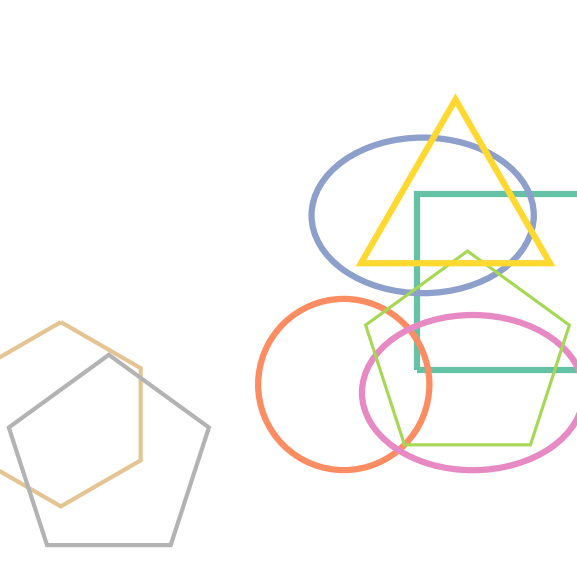[{"shape": "square", "thickness": 3, "radius": 0.76, "center": [0.874, 0.511]}, {"shape": "circle", "thickness": 3, "radius": 0.74, "center": [0.595, 0.333]}, {"shape": "oval", "thickness": 3, "radius": 0.96, "center": [0.732, 0.626]}, {"shape": "oval", "thickness": 3, "radius": 0.96, "center": [0.819, 0.319]}, {"shape": "pentagon", "thickness": 1.5, "radius": 0.93, "center": [0.81, 0.379]}, {"shape": "triangle", "thickness": 3, "radius": 0.95, "center": [0.789, 0.638]}, {"shape": "hexagon", "thickness": 2, "radius": 0.8, "center": [0.105, 0.282]}, {"shape": "pentagon", "thickness": 2, "radius": 0.91, "center": [0.188, 0.203]}]